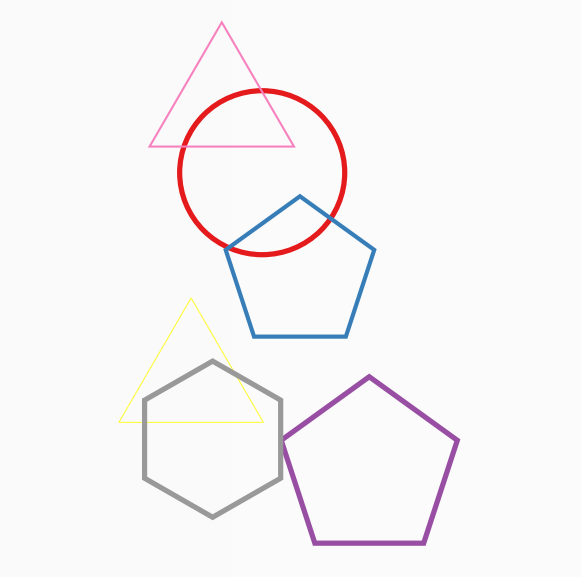[{"shape": "circle", "thickness": 2.5, "radius": 0.71, "center": [0.451, 0.7]}, {"shape": "pentagon", "thickness": 2, "radius": 0.67, "center": [0.516, 0.525]}, {"shape": "pentagon", "thickness": 2.5, "radius": 0.8, "center": [0.635, 0.187]}, {"shape": "triangle", "thickness": 0.5, "radius": 0.72, "center": [0.329, 0.34]}, {"shape": "triangle", "thickness": 1, "radius": 0.72, "center": [0.382, 0.817]}, {"shape": "hexagon", "thickness": 2.5, "radius": 0.68, "center": [0.366, 0.239]}]